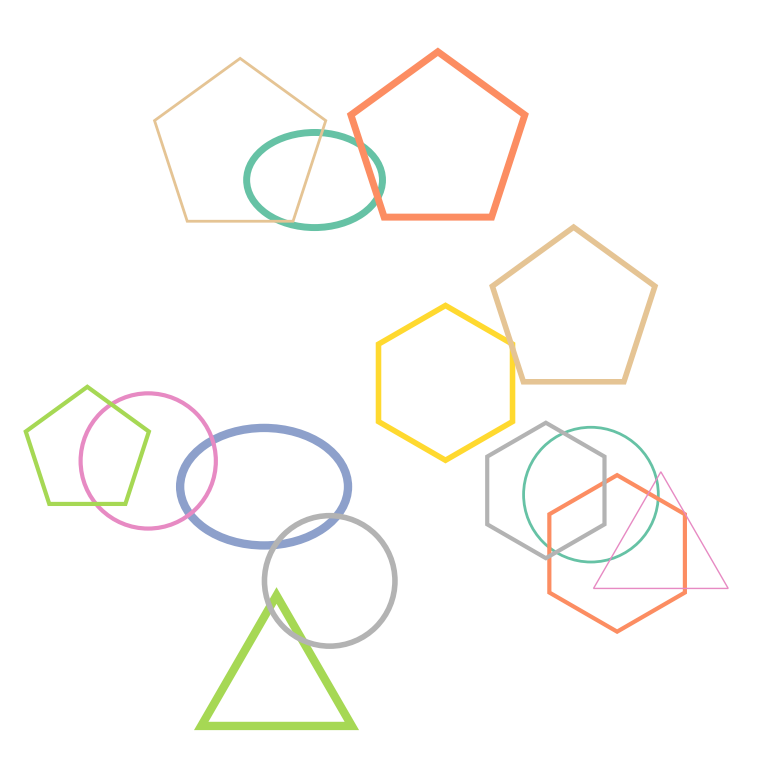[{"shape": "circle", "thickness": 1, "radius": 0.44, "center": [0.767, 0.358]}, {"shape": "oval", "thickness": 2.5, "radius": 0.44, "center": [0.409, 0.766]}, {"shape": "pentagon", "thickness": 2.5, "radius": 0.59, "center": [0.569, 0.814]}, {"shape": "hexagon", "thickness": 1.5, "radius": 0.51, "center": [0.801, 0.281]}, {"shape": "oval", "thickness": 3, "radius": 0.55, "center": [0.343, 0.368]}, {"shape": "triangle", "thickness": 0.5, "radius": 0.5, "center": [0.858, 0.286]}, {"shape": "circle", "thickness": 1.5, "radius": 0.44, "center": [0.193, 0.401]}, {"shape": "pentagon", "thickness": 1.5, "radius": 0.42, "center": [0.113, 0.414]}, {"shape": "triangle", "thickness": 3, "radius": 0.56, "center": [0.359, 0.114]}, {"shape": "hexagon", "thickness": 2, "radius": 0.5, "center": [0.579, 0.503]}, {"shape": "pentagon", "thickness": 1, "radius": 0.58, "center": [0.312, 0.807]}, {"shape": "pentagon", "thickness": 2, "radius": 0.56, "center": [0.745, 0.594]}, {"shape": "hexagon", "thickness": 1.5, "radius": 0.44, "center": [0.709, 0.363]}, {"shape": "circle", "thickness": 2, "radius": 0.42, "center": [0.428, 0.246]}]